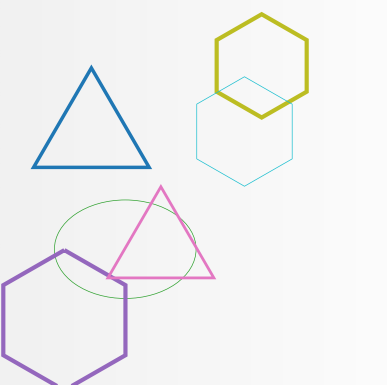[{"shape": "triangle", "thickness": 2.5, "radius": 0.86, "center": [0.236, 0.651]}, {"shape": "oval", "thickness": 0.5, "radius": 0.91, "center": [0.323, 0.353]}, {"shape": "hexagon", "thickness": 3, "radius": 0.91, "center": [0.166, 0.168]}, {"shape": "triangle", "thickness": 2, "radius": 0.79, "center": [0.415, 0.357]}, {"shape": "hexagon", "thickness": 3, "radius": 0.67, "center": [0.675, 0.829]}, {"shape": "hexagon", "thickness": 0.5, "radius": 0.71, "center": [0.631, 0.658]}]